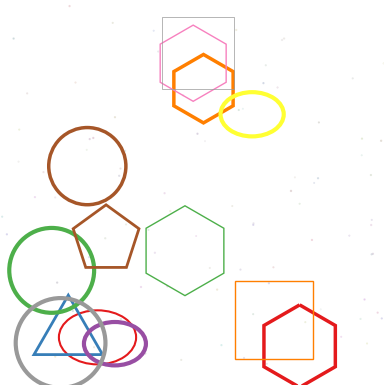[{"shape": "hexagon", "thickness": 2.5, "radius": 0.54, "center": [0.778, 0.101]}, {"shape": "oval", "thickness": 1.5, "radius": 0.5, "center": [0.253, 0.124]}, {"shape": "triangle", "thickness": 2, "radius": 0.51, "center": [0.177, 0.13]}, {"shape": "hexagon", "thickness": 1, "radius": 0.58, "center": [0.48, 0.349]}, {"shape": "circle", "thickness": 3, "radius": 0.55, "center": [0.134, 0.298]}, {"shape": "oval", "thickness": 3, "radius": 0.4, "center": [0.299, 0.107]}, {"shape": "square", "thickness": 1, "radius": 0.51, "center": [0.712, 0.169]}, {"shape": "hexagon", "thickness": 2.5, "radius": 0.44, "center": [0.529, 0.77]}, {"shape": "oval", "thickness": 3, "radius": 0.41, "center": [0.655, 0.703]}, {"shape": "circle", "thickness": 2.5, "radius": 0.5, "center": [0.227, 0.568]}, {"shape": "pentagon", "thickness": 2, "radius": 0.45, "center": [0.276, 0.378]}, {"shape": "hexagon", "thickness": 1, "radius": 0.49, "center": [0.502, 0.836]}, {"shape": "square", "thickness": 0.5, "radius": 0.47, "center": [0.514, 0.862]}, {"shape": "circle", "thickness": 3, "radius": 0.58, "center": [0.157, 0.109]}]